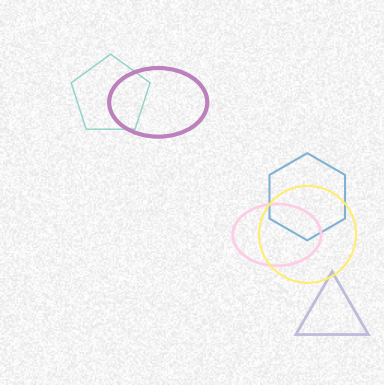[{"shape": "pentagon", "thickness": 1, "radius": 0.54, "center": [0.287, 0.752]}, {"shape": "triangle", "thickness": 2, "radius": 0.54, "center": [0.863, 0.186]}, {"shape": "hexagon", "thickness": 1.5, "radius": 0.57, "center": [0.798, 0.489]}, {"shape": "oval", "thickness": 2, "radius": 0.57, "center": [0.719, 0.39]}, {"shape": "oval", "thickness": 3, "radius": 0.64, "center": [0.411, 0.734]}, {"shape": "circle", "thickness": 1.5, "radius": 0.63, "center": [0.799, 0.391]}]